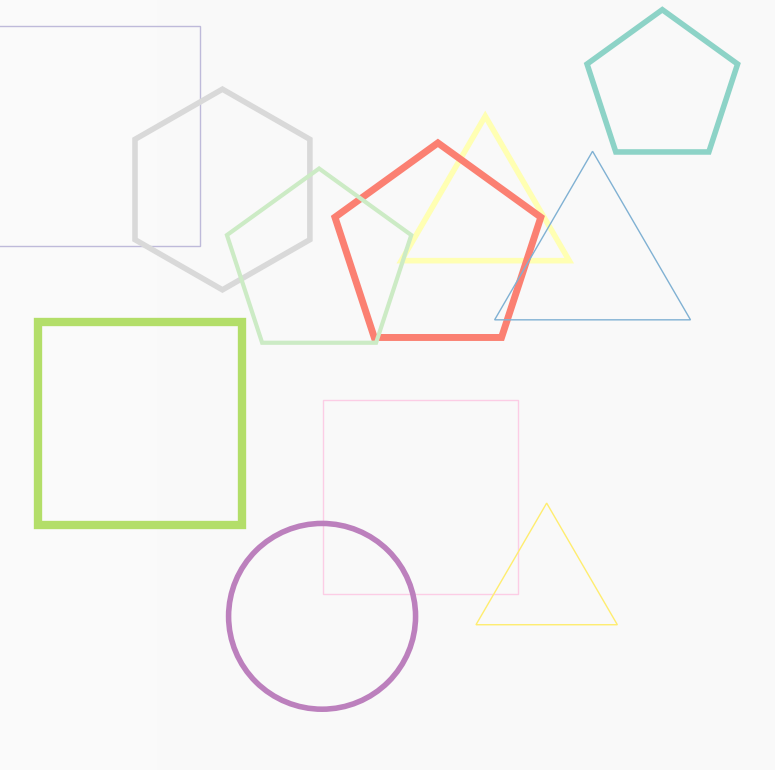[{"shape": "pentagon", "thickness": 2, "radius": 0.51, "center": [0.855, 0.885]}, {"shape": "triangle", "thickness": 2, "radius": 0.63, "center": [0.626, 0.724]}, {"shape": "square", "thickness": 0.5, "radius": 0.71, "center": [0.115, 0.823]}, {"shape": "pentagon", "thickness": 2.5, "radius": 0.7, "center": [0.565, 0.675]}, {"shape": "triangle", "thickness": 0.5, "radius": 0.73, "center": [0.765, 0.658]}, {"shape": "square", "thickness": 3, "radius": 0.66, "center": [0.18, 0.45]}, {"shape": "square", "thickness": 0.5, "radius": 0.63, "center": [0.542, 0.354]}, {"shape": "hexagon", "thickness": 2, "radius": 0.65, "center": [0.287, 0.754]}, {"shape": "circle", "thickness": 2, "radius": 0.6, "center": [0.416, 0.2]}, {"shape": "pentagon", "thickness": 1.5, "radius": 0.63, "center": [0.412, 0.656]}, {"shape": "triangle", "thickness": 0.5, "radius": 0.53, "center": [0.705, 0.241]}]